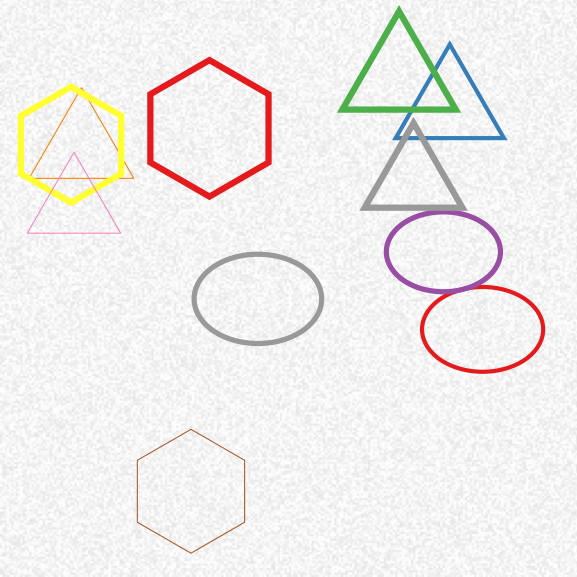[{"shape": "oval", "thickness": 2, "radius": 0.52, "center": [0.836, 0.429]}, {"shape": "hexagon", "thickness": 3, "radius": 0.59, "center": [0.363, 0.777]}, {"shape": "triangle", "thickness": 2, "radius": 0.54, "center": [0.779, 0.814]}, {"shape": "triangle", "thickness": 3, "radius": 0.57, "center": [0.691, 0.866]}, {"shape": "oval", "thickness": 2.5, "radius": 0.49, "center": [0.768, 0.563]}, {"shape": "triangle", "thickness": 0.5, "radius": 0.52, "center": [0.141, 0.743]}, {"shape": "hexagon", "thickness": 3, "radius": 0.5, "center": [0.123, 0.748]}, {"shape": "hexagon", "thickness": 0.5, "radius": 0.54, "center": [0.331, 0.148]}, {"shape": "triangle", "thickness": 0.5, "radius": 0.47, "center": [0.128, 0.642]}, {"shape": "oval", "thickness": 2.5, "radius": 0.55, "center": [0.447, 0.482]}, {"shape": "triangle", "thickness": 3, "radius": 0.49, "center": [0.716, 0.688]}]